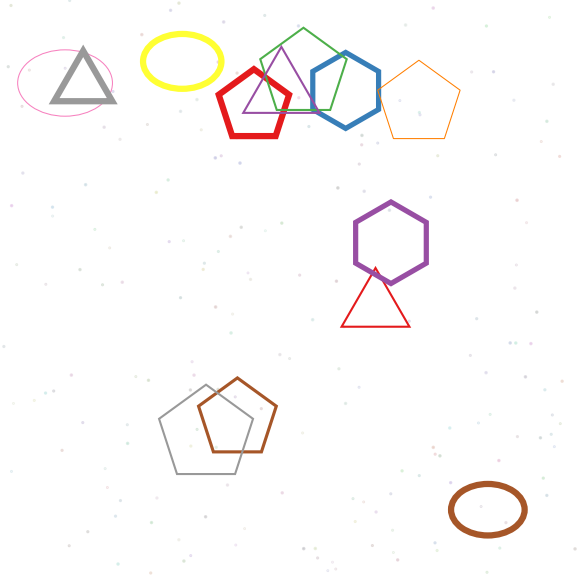[{"shape": "triangle", "thickness": 1, "radius": 0.34, "center": [0.65, 0.467]}, {"shape": "pentagon", "thickness": 3, "radius": 0.32, "center": [0.44, 0.815]}, {"shape": "hexagon", "thickness": 2.5, "radius": 0.33, "center": [0.599, 0.843]}, {"shape": "pentagon", "thickness": 1, "radius": 0.39, "center": [0.526, 0.872]}, {"shape": "triangle", "thickness": 1, "radius": 0.38, "center": [0.487, 0.842]}, {"shape": "hexagon", "thickness": 2.5, "radius": 0.35, "center": [0.677, 0.579]}, {"shape": "pentagon", "thickness": 0.5, "radius": 0.38, "center": [0.725, 0.82]}, {"shape": "oval", "thickness": 3, "radius": 0.34, "center": [0.316, 0.893]}, {"shape": "pentagon", "thickness": 1.5, "radius": 0.35, "center": [0.411, 0.274]}, {"shape": "oval", "thickness": 3, "radius": 0.32, "center": [0.845, 0.117]}, {"shape": "oval", "thickness": 0.5, "radius": 0.41, "center": [0.113, 0.855]}, {"shape": "pentagon", "thickness": 1, "radius": 0.43, "center": [0.357, 0.247]}, {"shape": "triangle", "thickness": 3, "radius": 0.29, "center": [0.144, 0.853]}]